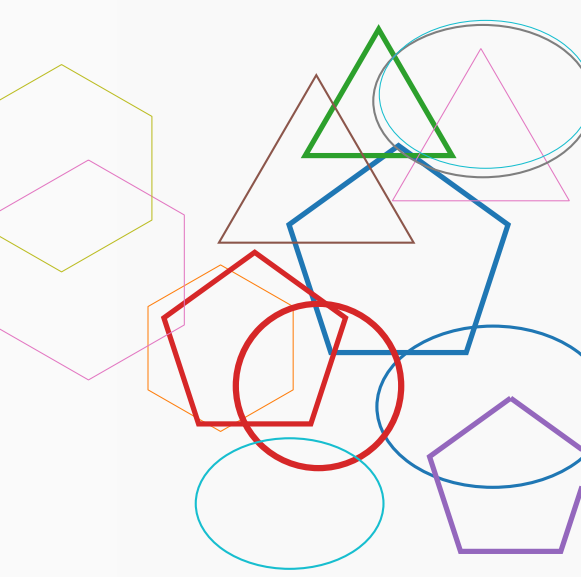[{"shape": "pentagon", "thickness": 2.5, "radius": 0.99, "center": [0.686, 0.549]}, {"shape": "oval", "thickness": 1.5, "radius": 1.0, "center": [0.848, 0.295]}, {"shape": "hexagon", "thickness": 0.5, "radius": 0.72, "center": [0.379, 0.396]}, {"shape": "triangle", "thickness": 2.5, "radius": 0.73, "center": [0.651, 0.803]}, {"shape": "pentagon", "thickness": 2.5, "radius": 0.82, "center": [0.438, 0.398]}, {"shape": "circle", "thickness": 3, "radius": 0.71, "center": [0.548, 0.331]}, {"shape": "pentagon", "thickness": 2.5, "radius": 0.73, "center": [0.879, 0.163]}, {"shape": "triangle", "thickness": 1, "radius": 0.97, "center": [0.544, 0.676]}, {"shape": "hexagon", "thickness": 0.5, "radius": 0.95, "center": [0.152, 0.532]}, {"shape": "triangle", "thickness": 0.5, "radius": 0.88, "center": [0.827, 0.739]}, {"shape": "oval", "thickness": 1, "radius": 0.94, "center": [0.831, 0.824]}, {"shape": "hexagon", "thickness": 0.5, "radius": 0.9, "center": [0.106, 0.708]}, {"shape": "oval", "thickness": 1, "radius": 0.81, "center": [0.498, 0.127]}, {"shape": "oval", "thickness": 0.5, "radius": 0.91, "center": [0.835, 0.836]}]